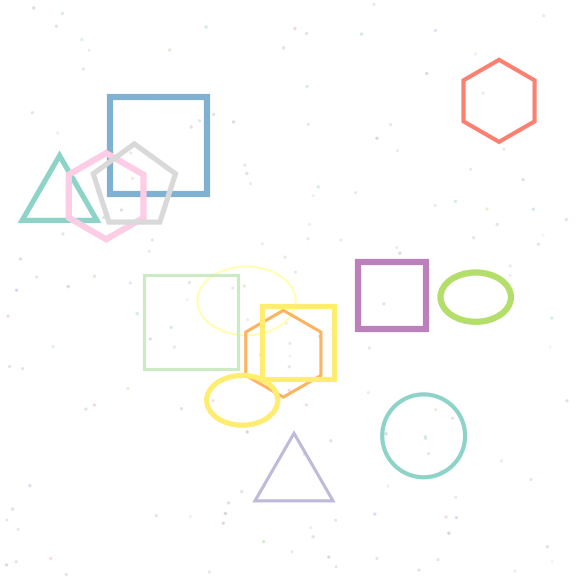[{"shape": "circle", "thickness": 2, "radius": 0.36, "center": [0.734, 0.244]}, {"shape": "triangle", "thickness": 2.5, "radius": 0.37, "center": [0.103, 0.655]}, {"shape": "oval", "thickness": 1, "radius": 0.43, "center": [0.427, 0.478]}, {"shape": "triangle", "thickness": 1.5, "radius": 0.39, "center": [0.509, 0.171]}, {"shape": "hexagon", "thickness": 2, "radius": 0.36, "center": [0.864, 0.825]}, {"shape": "square", "thickness": 3, "radius": 0.42, "center": [0.275, 0.747]}, {"shape": "hexagon", "thickness": 1.5, "radius": 0.38, "center": [0.491, 0.387]}, {"shape": "oval", "thickness": 3, "radius": 0.31, "center": [0.824, 0.485]}, {"shape": "hexagon", "thickness": 3, "radius": 0.37, "center": [0.184, 0.659]}, {"shape": "pentagon", "thickness": 2.5, "radius": 0.37, "center": [0.233, 0.675]}, {"shape": "square", "thickness": 3, "radius": 0.29, "center": [0.678, 0.487]}, {"shape": "square", "thickness": 1.5, "radius": 0.41, "center": [0.331, 0.441]}, {"shape": "oval", "thickness": 2.5, "radius": 0.31, "center": [0.419, 0.306]}, {"shape": "square", "thickness": 2.5, "radius": 0.31, "center": [0.516, 0.406]}]